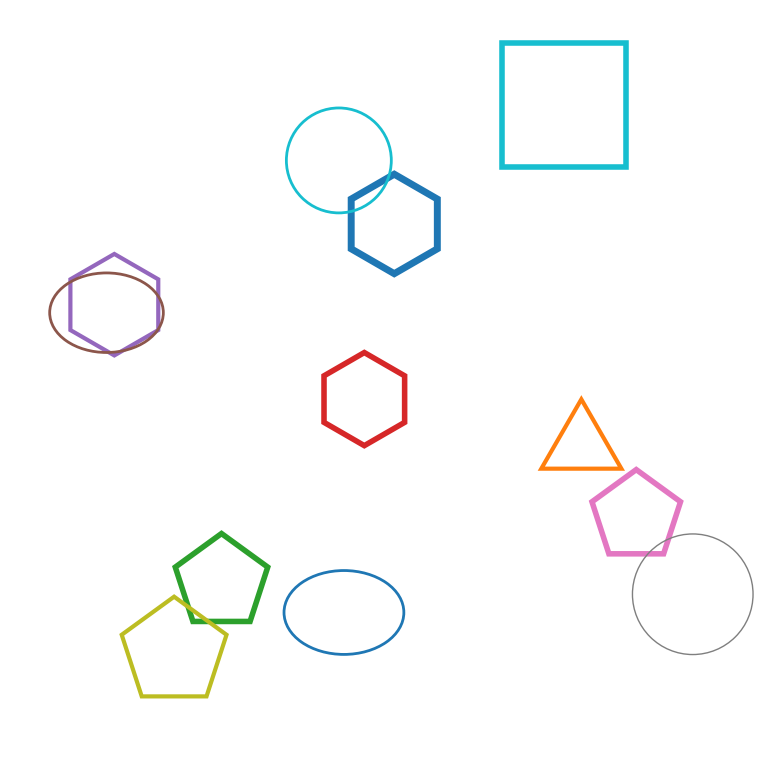[{"shape": "oval", "thickness": 1, "radius": 0.39, "center": [0.447, 0.205]}, {"shape": "hexagon", "thickness": 2.5, "radius": 0.32, "center": [0.512, 0.709]}, {"shape": "triangle", "thickness": 1.5, "radius": 0.3, "center": [0.755, 0.421]}, {"shape": "pentagon", "thickness": 2, "radius": 0.32, "center": [0.288, 0.244]}, {"shape": "hexagon", "thickness": 2, "radius": 0.3, "center": [0.473, 0.482]}, {"shape": "hexagon", "thickness": 1.5, "radius": 0.33, "center": [0.148, 0.604]}, {"shape": "oval", "thickness": 1, "radius": 0.37, "center": [0.138, 0.594]}, {"shape": "pentagon", "thickness": 2, "radius": 0.3, "center": [0.826, 0.33]}, {"shape": "circle", "thickness": 0.5, "radius": 0.39, "center": [0.9, 0.228]}, {"shape": "pentagon", "thickness": 1.5, "radius": 0.36, "center": [0.226, 0.153]}, {"shape": "circle", "thickness": 1, "radius": 0.34, "center": [0.44, 0.792]}, {"shape": "square", "thickness": 2, "radius": 0.4, "center": [0.732, 0.863]}]